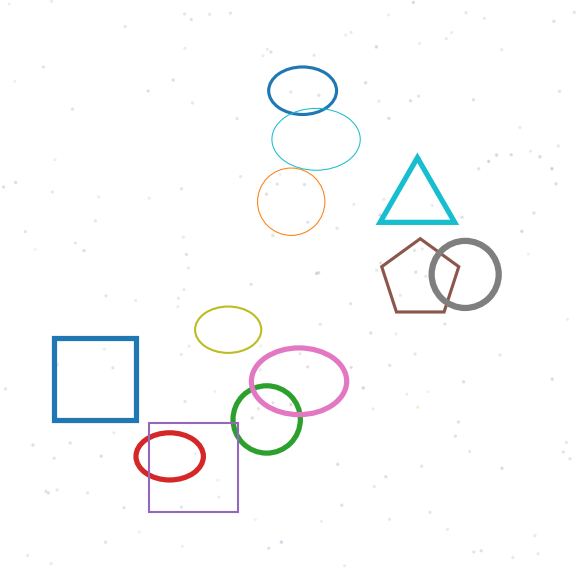[{"shape": "square", "thickness": 2.5, "radius": 0.36, "center": [0.165, 0.343]}, {"shape": "oval", "thickness": 1.5, "radius": 0.29, "center": [0.524, 0.842]}, {"shape": "circle", "thickness": 0.5, "radius": 0.29, "center": [0.504, 0.65]}, {"shape": "circle", "thickness": 2.5, "radius": 0.29, "center": [0.462, 0.273]}, {"shape": "oval", "thickness": 2.5, "radius": 0.29, "center": [0.294, 0.209]}, {"shape": "square", "thickness": 1, "radius": 0.38, "center": [0.335, 0.189]}, {"shape": "pentagon", "thickness": 1.5, "radius": 0.35, "center": [0.728, 0.516]}, {"shape": "oval", "thickness": 2.5, "radius": 0.41, "center": [0.518, 0.339]}, {"shape": "circle", "thickness": 3, "radius": 0.29, "center": [0.806, 0.524]}, {"shape": "oval", "thickness": 1, "radius": 0.29, "center": [0.395, 0.428]}, {"shape": "triangle", "thickness": 2.5, "radius": 0.37, "center": [0.723, 0.651]}, {"shape": "oval", "thickness": 0.5, "radius": 0.38, "center": [0.547, 0.758]}]